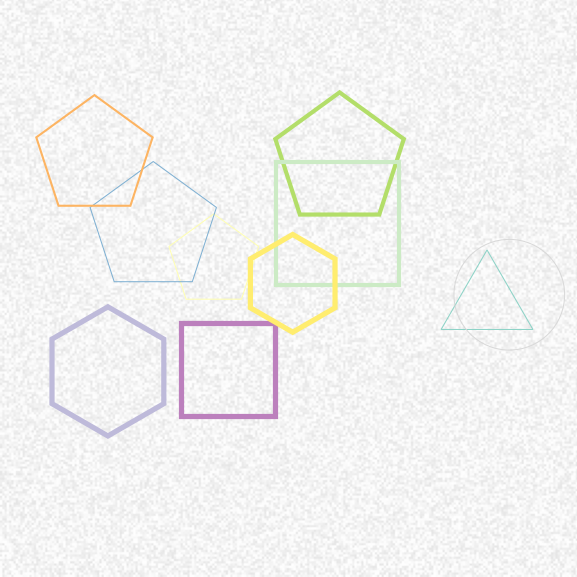[{"shape": "triangle", "thickness": 0.5, "radius": 0.46, "center": [0.843, 0.475]}, {"shape": "pentagon", "thickness": 0.5, "radius": 0.41, "center": [0.37, 0.547]}, {"shape": "hexagon", "thickness": 2.5, "radius": 0.56, "center": [0.187, 0.356]}, {"shape": "pentagon", "thickness": 0.5, "radius": 0.58, "center": [0.265, 0.604]}, {"shape": "pentagon", "thickness": 1, "radius": 0.53, "center": [0.164, 0.729]}, {"shape": "pentagon", "thickness": 2, "radius": 0.58, "center": [0.588, 0.722]}, {"shape": "circle", "thickness": 0.5, "radius": 0.48, "center": [0.882, 0.489]}, {"shape": "square", "thickness": 2.5, "radius": 0.41, "center": [0.395, 0.359]}, {"shape": "square", "thickness": 2, "radius": 0.53, "center": [0.585, 0.613]}, {"shape": "hexagon", "thickness": 2.5, "radius": 0.42, "center": [0.507, 0.508]}]